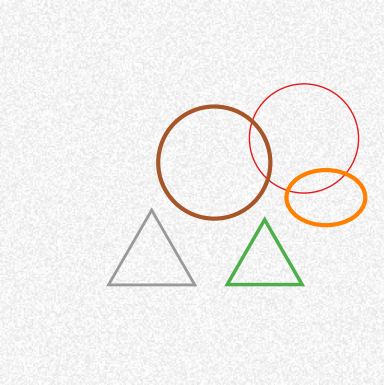[{"shape": "circle", "thickness": 1, "radius": 0.71, "center": [0.79, 0.64]}, {"shape": "triangle", "thickness": 2.5, "radius": 0.56, "center": [0.687, 0.317]}, {"shape": "oval", "thickness": 3, "radius": 0.51, "center": [0.846, 0.487]}, {"shape": "circle", "thickness": 3, "radius": 0.73, "center": [0.557, 0.578]}, {"shape": "triangle", "thickness": 2, "radius": 0.65, "center": [0.394, 0.325]}]